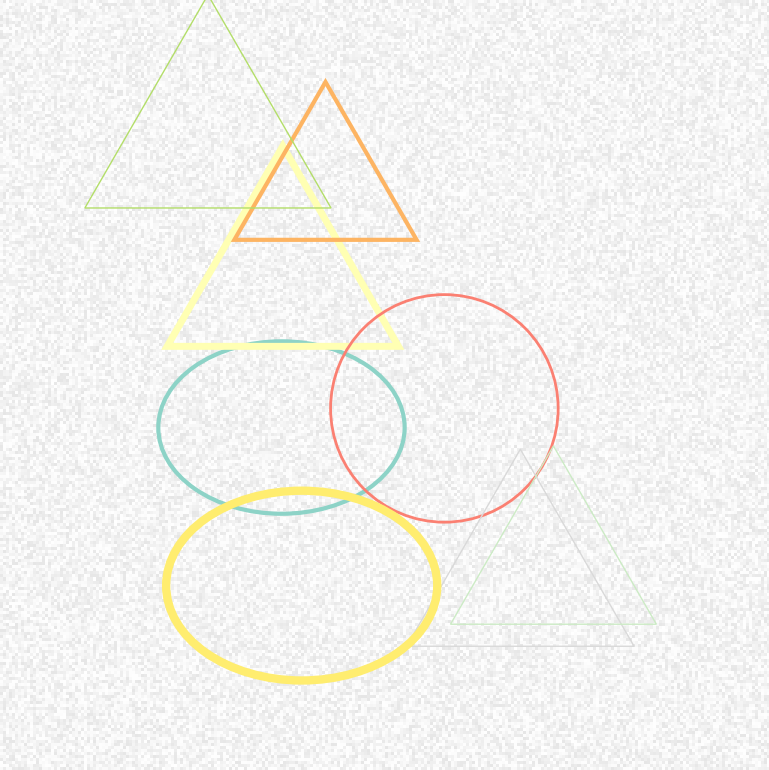[{"shape": "oval", "thickness": 1.5, "radius": 0.8, "center": [0.366, 0.445]}, {"shape": "triangle", "thickness": 2.5, "radius": 0.87, "center": [0.367, 0.637]}, {"shape": "circle", "thickness": 1, "radius": 0.74, "center": [0.577, 0.47]}, {"shape": "triangle", "thickness": 1.5, "radius": 0.68, "center": [0.423, 0.757]}, {"shape": "triangle", "thickness": 0.5, "radius": 0.92, "center": [0.27, 0.822]}, {"shape": "triangle", "thickness": 0.5, "radius": 0.85, "center": [0.676, 0.246]}, {"shape": "triangle", "thickness": 0.5, "radius": 0.77, "center": [0.719, 0.267]}, {"shape": "oval", "thickness": 3, "radius": 0.88, "center": [0.392, 0.239]}]